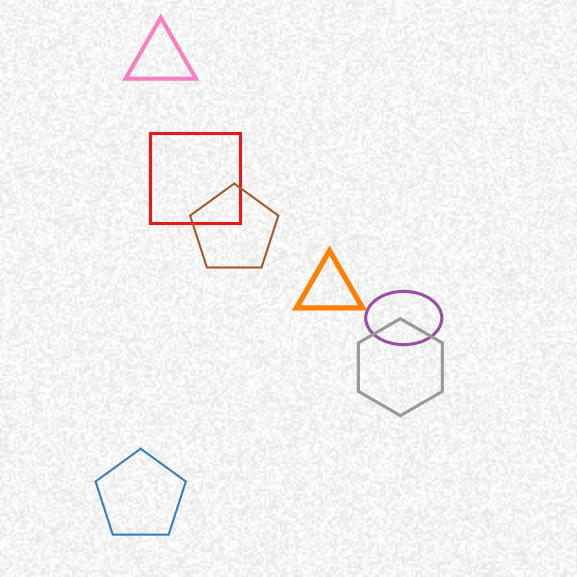[{"shape": "square", "thickness": 1.5, "radius": 0.39, "center": [0.338, 0.691]}, {"shape": "pentagon", "thickness": 1, "radius": 0.41, "center": [0.244, 0.14]}, {"shape": "oval", "thickness": 1.5, "radius": 0.33, "center": [0.699, 0.448]}, {"shape": "triangle", "thickness": 2.5, "radius": 0.33, "center": [0.571, 0.499]}, {"shape": "pentagon", "thickness": 1, "radius": 0.4, "center": [0.406, 0.601]}, {"shape": "triangle", "thickness": 2, "radius": 0.35, "center": [0.278, 0.898]}, {"shape": "hexagon", "thickness": 1.5, "radius": 0.42, "center": [0.693, 0.363]}]